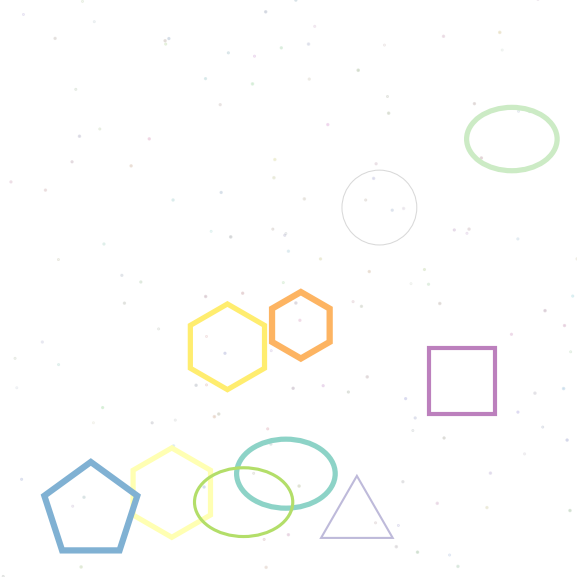[{"shape": "oval", "thickness": 2.5, "radius": 0.43, "center": [0.495, 0.179]}, {"shape": "hexagon", "thickness": 2.5, "radius": 0.39, "center": [0.297, 0.146]}, {"shape": "triangle", "thickness": 1, "radius": 0.36, "center": [0.618, 0.103]}, {"shape": "pentagon", "thickness": 3, "radius": 0.42, "center": [0.157, 0.115]}, {"shape": "hexagon", "thickness": 3, "radius": 0.29, "center": [0.521, 0.436]}, {"shape": "oval", "thickness": 1.5, "radius": 0.43, "center": [0.422, 0.13]}, {"shape": "circle", "thickness": 0.5, "radius": 0.32, "center": [0.657, 0.64]}, {"shape": "square", "thickness": 2, "radius": 0.29, "center": [0.8, 0.339]}, {"shape": "oval", "thickness": 2.5, "radius": 0.39, "center": [0.886, 0.758]}, {"shape": "hexagon", "thickness": 2.5, "radius": 0.37, "center": [0.394, 0.399]}]